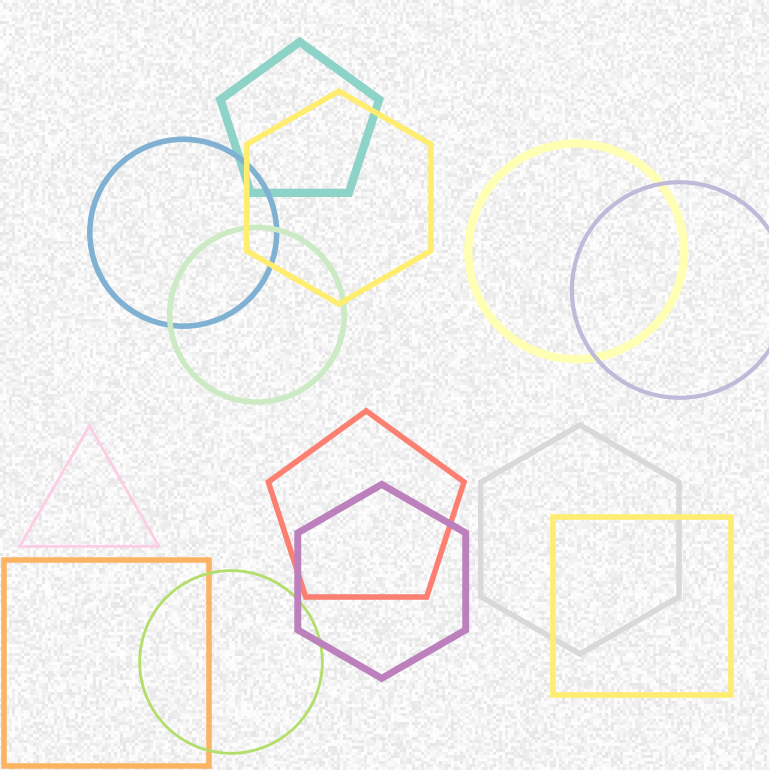[{"shape": "pentagon", "thickness": 3, "radius": 0.54, "center": [0.389, 0.837]}, {"shape": "circle", "thickness": 3, "radius": 0.7, "center": [0.748, 0.674]}, {"shape": "circle", "thickness": 1.5, "radius": 0.7, "center": [0.883, 0.623]}, {"shape": "pentagon", "thickness": 2, "radius": 0.67, "center": [0.476, 0.333]}, {"shape": "circle", "thickness": 2, "radius": 0.61, "center": [0.238, 0.698]}, {"shape": "square", "thickness": 2, "radius": 0.67, "center": [0.138, 0.139]}, {"shape": "circle", "thickness": 1, "radius": 0.59, "center": [0.3, 0.14]}, {"shape": "triangle", "thickness": 1, "radius": 0.52, "center": [0.116, 0.343]}, {"shape": "hexagon", "thickness": 2, "radius": 0.74, "center": [0.753, 0.299]}, {"shape": "hexagon", "thickness": 2.5, "radius": 0.63, "center": [0.496, 0.245]}, {"shape": "circle", "thickness": 2, "radius": 0.57, "center": [0.334, 0.591]}, {"shape": "square", "thickness": 2, "radius": 0.58, "center": [0.834, 0.213]}, {"shape": "hexagon", "thickness": 2, "radius": 0.69, "center": [0.44, 0.743]}]